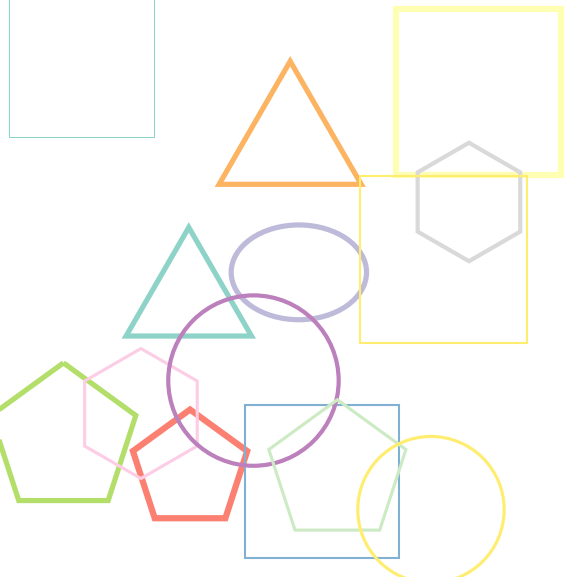[{"shape": "triangle", "thickness": 2.5, "radius": 0.63, "center": [0.327, 0.48]}, {"shape": "square", "thickness": 0.5, "radius": 0.63, "center": [0.142, 0.888]}, {"shape": "square", "thickness": 3, "radius": 0.72, "center": [0.828, 0.84]}, {"shape": "oval", "thickness": 2.5, "radius": 0.59, "center": [0.517, 0.528]}, {"shape": "pentagon", "thickness": 3, "radius": 0.52, "center": [0.329, 0.186]}, {"shape": "square", "thickness": 1, "radius": 0.67, "center": [0.558, 0.165]}, {"shape": "triangle", "thickness": 2.5, "radius": 0.71, "center": [0.502, 0.751]}, {"shape": "pentagon", "thickness": 2.5, "radius": 0.66, "center": [0.11, 0.239]}, {"shape": "hexagon", "thickness": 1.5, "radius": 0.56, "center": [0.244, 0.283]}, {"shape": "hexagon", "thickness": 2, "radius": 0.51, "center": [0.812, 0.649]}, {"shape": "circle", "thickness": 2, "radius": 0.74, "center": [0.439, 0.34]}, {"shape": "pentagon", "thickness": 1.5, "radius": 0.62, "center": [0.584, 0.182]}, {"shape": "square", "thickness": 1, "radius": 0.72, "center": [0.768, 0.549]}, {"shape": "circle", "thickness": 1.5, "radius": 0.63, "center": [0.746, 0.117]}]